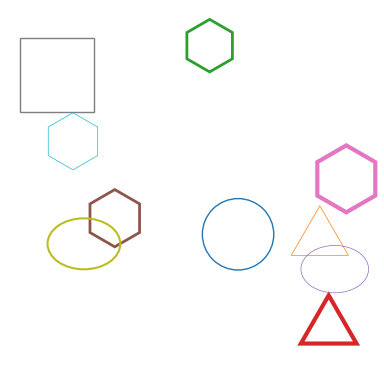[{"shape": "circle", "thickness": 1, "radius": 0.46, "center": [0.618, 0.391]}, {"shape": "triangle", "thickness": 0.5, "radius": 0.43, "center": [0.831, 0.38]}, {"shape": "hexagon", "thickness": 2, "radius": 0.34, "center": [0.545, 0.881]}, {"shape": "triangle", "thickness": 3, "radius": 0.42, "center": [0.854, 0.149]}, {"shape": "oval", "thickness": 0.5, "radius": 0.44, "center": [0.87, 0.301]}, {"shape": "hexagon", "thickness": 2, "radius": 0.37, "center": [0.298, 0.433]}, {"shape": "hexagon", "thickness": 3, "radius": 0.43, "center": [0.9, 0.535]}, {"shape": "square", "thickness": 1, "radius": 0.48, "center": [0.147, 0.806]}, {"shape": "oval", "thickness": 1.5, "radius": 0.47, "center": [0.218, 0.367]}, {"shape": "hexagon", "thickness": 0.5, "radius": 0.37, "center": [0.19, 0.633]}]